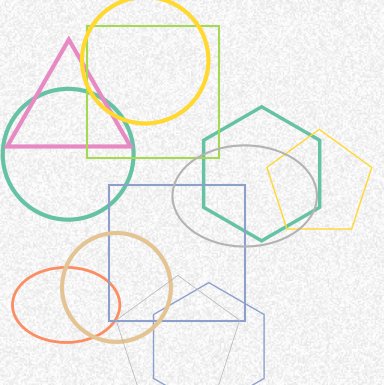[{"shape": "hexagon", "thickness": 2.5, "radius": 0.87, "center": [0.68, 0.549]}, {"shape": "circle", "thickness": 3, "radius": 0.85, "center": [0.177, 0.599]}, {"shape": "oval", "thickness": 2, "radius": 0.7, "center": [0.172, 0.208]}, {"shape": "hexagon", "thickness": 1, "radius": 0.83, "center": [0.542, 0.1]}, {"shape": "square", "thickness": 1.5, "radius": 0.88, "center": [0.46, 0.342]}, {"shape": "triangle", "thickness": 3, "radius": 0.93, "center": [0.179, 0.712]}, {"shape": "square", "thickness": 1.5, "radius": 0.85, "center": [0.397, 0.761]}, {"shape": "pentagon", "thickness": 1, "radius": 0.72, "center": [0.829, 0.521]}, {"shape": "circle", "thickness": 3, "radius": 0.82, "center": [0.377, 0.843]}, {"shape": "circle", "thickness": 3, "radius": 0.71, "center": [0.302, 0.253]}, {"shape": "pentagon", "thickness": 0.5, "radius": 0.84, "center": [0.462, 0.116]}, {"shape": "oval", "thickness": 1.5, "radius": 0.94, "center": [0.636, 0.491]}]